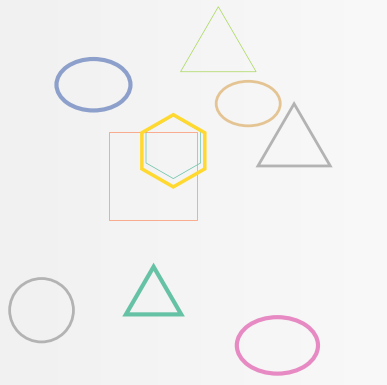[{"shape": "hexagon", "thickness": 0.5, "radius": 0.41, "center": [0.447, 0.618]}, {"shape": "triangle", "thickness": 3, "radius": 0.41, "center": [0.396, 0.225]}, {"shape": "square", "thickness": 0.5, "radius": 0.57, "center": [0.395, 0.543]}, {"shape": "oval", "thickness": 3, "radius": 0.48, "center": [0.241, 0.78]}, {"shape": "oval", "thickness": 3, "radius": 0.52, "center": [0.716, 0.103]}, {"shape": "triangle", "thickness": 0.5, "radius": 0.56, "center": [0.563, 0.87]}, {"shape": "hexagon", "thickness": 2.5, "radius": 0.47, "center": [0.447, 0.608]}, {"shape": "oval", "thickness": 2, "radius": 0.41, "center": [0.641, 0.731]}, {"shape": "triangle", "thickness": 2, "radius": 0.54, "center": [0.759, 0.623]}, {"shape": "circle", "thickness": 2, "radius": 0.41, "center": [0.107, 0.194]}]